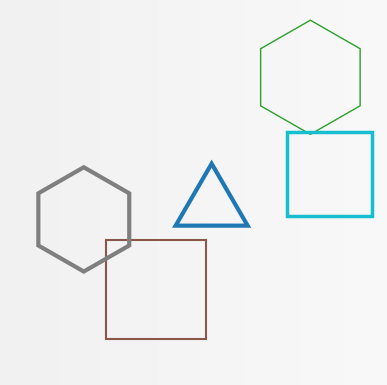[{"shape": "triangle", "thickness": 3, "radius": 0.54, "center": [0.546, 0.468]}, {"shape": "hexagon", "thickness": 1, "radius": 0.74, "center": [0.801, 0.799]}, {"shape": "square", "thickness": 1.5, "radius": 0.65, "center": [0.403, 0.248]}, {"shape": "hexagon", "thickness": 3, "radius": 0.68, "center": [0.216, 0.43]}, {"shape": "square", "thickness": 2.5, "radius": 0.55, "center": [0.85, 0.549]}]